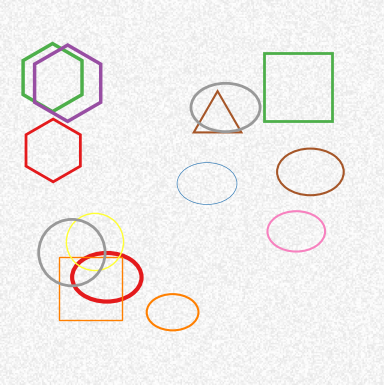[{"shape": "oval", "thickness": 3, "radius": 0.45, "center": [0.278, 0.28]}, {"shape": "hexagon", "thickness": 2, "radius": 0.41, "center": [0.138, 0.609]}, {"shape": "oval", "thickness": 0.5, "radius": 0.39, "center": [0.538, 0.523]}, {"shape": "hexagon", "thickness": 2.5, "radius": 0.44, "center": [0.136, 0.798]}, {"shape": "square", "thickness": 2, "radius": 0.44, "center": [0.774, 0.774]}, {"shape": "hexagon", "thickness": 2.5, "radius": 0.5, "center": [0.176, 0.784]}, {"shape": "oval", "thickness": 1.5, "radius": 0.34, "center": [0.448, 0.189]}, {"shape": "square", "thickness": 1, "radius": 0.41, "center": [0.234, 0.25]}, {"shape": "circle", "thickness": 1, "radius": 0.37, "center": [0.247, 0.372]}, {"shape": "triangle", "thickness": 1.5, "radius": 0.36, "center": [0.565, 0.692]}, {"shape": "oval", "thickness": 1.5, "radius": 0.43, "center": [0.806, 0.553]}, {"shape": "oval", "thickness": 1.5, "radius": 0.37, "center": [0.77, 0.399]}, {"shape": "circle", "thickness": 2, "radius": 0.43, "center": [0.187, 0.344]}, {"shape": "oval", "thickness": 2, "radius": 0.45, "center": [0.586, 0.721]}]